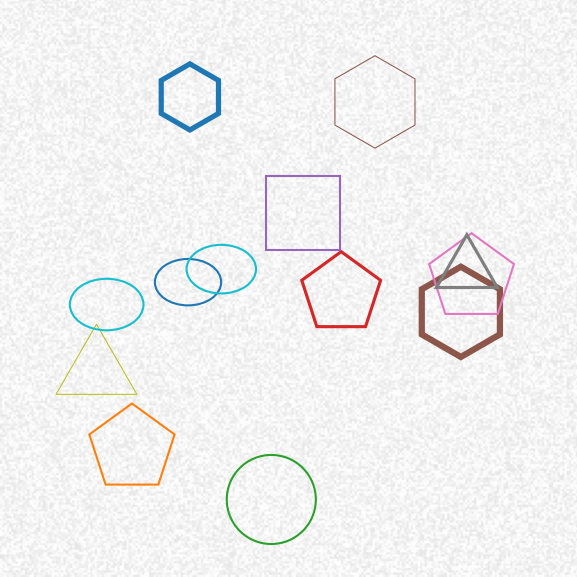[{"shape": "oval", "thickness": 1, "radius": 0.29, "center": [0.326, 0.511]}, {"shape": "hexagon", "thickness": 2.5, "radius": 0.29, "center": [0.329, 0.831]}, {"shape": "pentagon", "thickness": 1, "radius": 0.39, "center": [0.229, 0.223]}, {"shape": "circle", "thickness": 1, "radius": 0.39, "center": [0.47, 0.134]}, {"shape": "pentagon", "thickness": 1.5, "radius": 0.36, "center": [0.591, 0.492]}, {"shape": "square", "thickness": 1, "radius": 0.32, "center": [0.524, 0.63]}, {"shape": "hexagon", "thickness": 0.5, "radius": 0.4, "center": [0.649, 0.823]}, {"shape": "hexagon", "thickness": 3, "radius": 0.39, "center": [0.798, 0.459]}, {"shape": "pentagon", "thickness": 1, "radius": 0.39, "center": [0.817, 0.518]}, {"shape": "triangle", "thickness": 1.5, "radius": 0.3, "center": [0.808, 0.532]}, {"shape": "triangle", "thickness": 0.5, "radius": 0.4, "center": [0.167, 0.357]}, {"shape": "oval", "thickness": 1, "radius": 0.3, "center": [0.383, 0.533]}, {"shape": "oval", "thickness": 1, "radius": 0.32, "center": [0.185, 0.472]}]